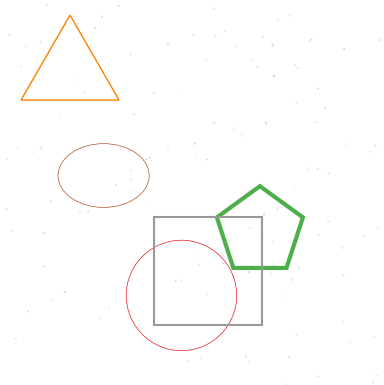[{"shape": "circle", "thickness": 0.5, "radius": 0.72, "center": [0.471, 0.233]}, {"shape": "pentagon", "thickness": 3, "radius": 0.59, "center": [0.675, 0.399]}, {"shape": "triangle", "thickness": 1, "radius": 0.74, "center": [0.182, 0.814]}, {"shape": "oval", "thickness": 0.5, "radius": 0.59, "center": [0.269, 0.544]}, {"shape": "square", "thickness": 1.5, "radius": 0.7, "center": [0.54, 0.296]}]